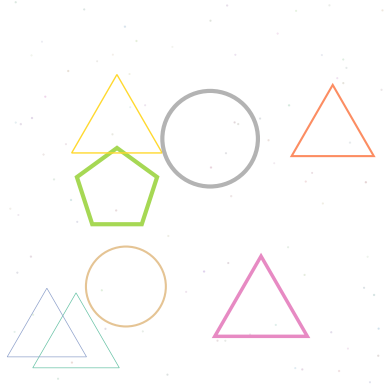[{"shape": "triangle", "thickness": 0.5, "radius": 0.65, "center": [0.197, 0.11]}, {"shape": "triangle", "thickness": 1.5, "radius": 0.62, "center": [0.864, 0.656]}, {"shape": "triangle", "thickness": 0.5, "radius": 0.59, "center": [0.122, 0.133]}, {"shape": "triangle", "thickness": 2.5, "radius": 0.69, "center": [0.678, 0.196]}, {"shape": "pentagon", "thickness": 3, "radius": 0.55, "center": [0.304, 0.506]}, {"shape": "triangle", "thickness": 1, "radius": 0.68, "center": [0.304, 0.671]}, {"shape": "circle", "thickness": 1.5, "radius": 0.52, "center": [0.327, 0.256]}, {"shape": "circle", "thickness": 3, "radius": 0.62, "center": [0.546, 0.64]}]